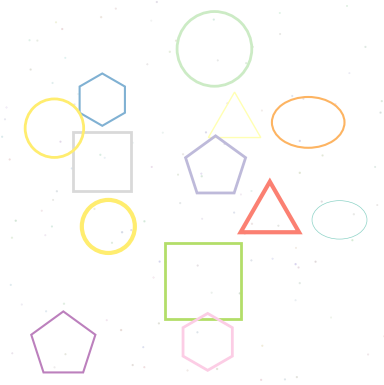[{"shape": "oval", "thickness": 0.5, "radius": 0.36, "center": [0.882, 0.429]}, {"shape": "triangle", "thickness": 1, "radius": 0.39, "center": [0.609, 0.682]}, {"shape": "pentagon", "thickness": 2, "radius": 0.41, "center": [0.56, 0.565]}, {"shape": "triangle", "thickness": 3, "radius": 0.44, "center": [0.701, 0.441]}, {"shape": "hexagon", "thickness": 1.5, "radius": 0.34, "center": [0.266, 0.741]}, {"shape": "oval", "thickness": 1.5, "radius": 0.47, "center": [0.801, 0.682]}, {"shape": "square", "thickness": 2, "radius": 0.49, "center": [0.527, 0.269]}, {"shape": "hexagon", "thickness": 2, "radius": 0.37, "center": [0.539, 0.112]}, {"shape": "square", "thickness": 2, "radius": 0.38, "center": [0.265, 0.58]}, {"shape": "pentagon", "thickness": 1.5, "radius": 0.44, "center": [0.164, 0.103]}, {"shape": "circle", "thickness": 2, "radius": 0.49, "center": [0.557, 0.873]}, {"shape": "circle", "thickness": 3, "radius": 0.34, "center": [0.281, 0.412]}, {"shape": "circle", "thickness": 2, "radius": 0.38, "center": [0.141, 0.667]}]